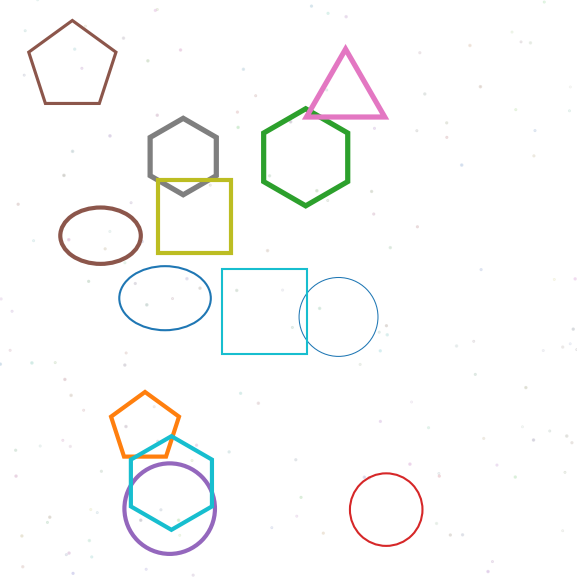[{"shape": "circle", "thickness": 0.5, "radius": 0.34, "center": [0.586, 0.45]}, {"shape": "oval", "thickness": 1, "radius": 0.4, "center": [0.286, 0.483]}, {"shape": "pentagon", "thickness": 2, "radius": 0.31, "center": [0.251, 0.259]}, {"shape": "hexagon", "thickness": 2.5, "radius": 0.42, "center": [0.529, 0.727]}, {"shape": "circle", "thickness": 1, "radius": 0.31, "center": [0.669, 0.117]}, {"shape": "circle", "thickness": 2, "radius": 0.39, "center": [0.294, 0.118]}, {"shape": "pentagon", "thickness": 1.5, "radius": 0.4, "center": [0.125, 0.884]}, {"shape": "oval", "thickness": 2, "radius": 0.35, "center": [0.174, 0.591]}, {"shape": "triangle", "thickness": 2.5, "radius": 0.39, "center": [0.598, 0.836]}, {"shape": "hexagon", "thickness": 2.5, "radius": 0.33, "center": [0.317, 0.728]}, {"shape": "square", "thickness": 2, "radius": 0.32, "center": [0.337, 0.624]}, {"shape": "hexagon", "thickness": 2, "radius": 0.41, "center": [0.297, 0.163]}, {"shape": "square", "thickness": 1, "radius": 0.37, "center": [0.458, 0.46]}]